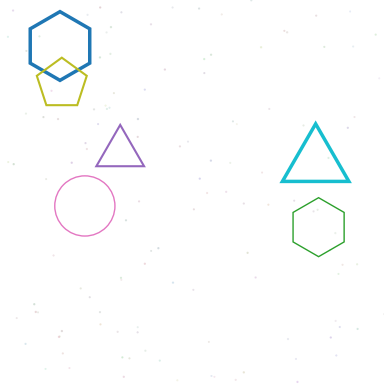[{"shape": "hexagon", "thickness": 2.5, "radius": 0.45, "center": [0.156, 0.881]}, {"shape": "hexagon", "thickness": 1, "radius": 0.38, "center": [0.828, 0.41]}, {"shape": "triangle", "thickness": 1.5, "radius": 0.36, "center": [0.312, 0.604]}, {"shape": "circle", "thickness": 1, "radius": 0.39, "center": [0.22, 0.465]}, {"shape": "pentagon", "thickness": 1.5, "radius": 0.34, "center": [0.161, 0.782]}, {"shape": "triangle", "thickness": 2.5, "radius": 0.5, "center": [0.82, 0.579]}]